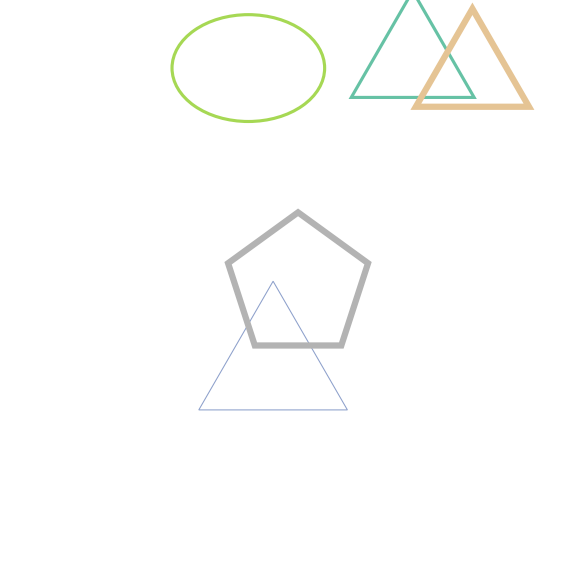[{"shape": "triangle", "thickness": 1.5, "radius": 0.61, "center": [0.715, 0.892]}, {"shape": "triangle", "thickness": 0.5, "radius": 0.74, "center": [0.473, 0.364]}, {"shape": "oval", "thickness": 1.5, "radius": 0.66, "center": [0.43, 0.881]}, {"shape": "triangle", "thickness": 3, "radius": 0.57, "center": [0.818, 0.871]}, {"shape": "pentagon", "thickness": 3, "radius": 0.64, "center": [0.516, 0.504]}]